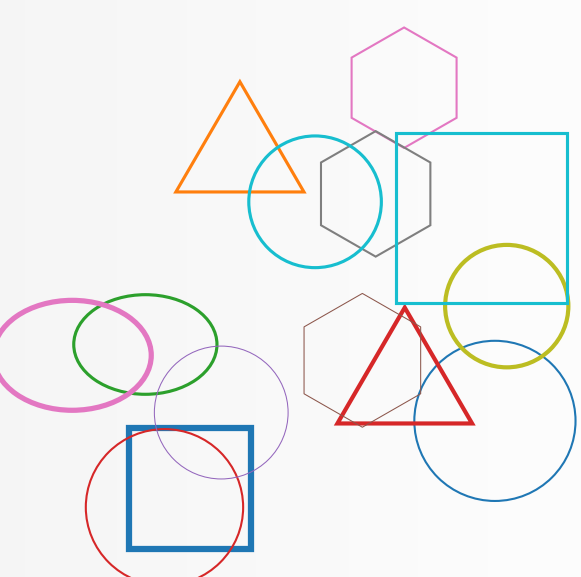[{"shape": "square", "thickness": 3, "radius": 0.52, "center": [0.327, 0.153]}, {"shape": "circle", "thickness": 1, "radius": 0.69, "center": [0.851, 0.27]}, {"shape": "triangle", "thickness": 1.5, "radius": 0.64, "center": [0.413, 0.73]}, {"shape": "oval", "thickness": 1.5, "radius": 0.62, "center": [0.25, 0.403]}, {"shape": "triangle", "thickness": 2, "radius": 0.67, "center": [0.696, 0.333]}, {"shape": "circle", "thickness": 1, "radius": 0.68, "center": [0.283, 0.121]}, {"shape": "circle", "thickness": 0.5, "radius": 0.58, "center": [0.381, 0.285]}, {"shape": "hexagon", "thickness": 0.5, "radius": 0.58, "center": [0.623, 0.375]}, {"shape": "oval", "thickness": 2.5, "radius": 0.68, "center": [0.124, 0.384]}, {"shape": "hexagon", "thickness": 1, "radius": 0.52, "center": [0.695, 0.847]}, {"shape": "hexagon", "thickness": 1, "radius": 0.54, "center": [0.646, 0.663]}, {"shape": "circle", "thickness": 2, "radius": 0.53, "center": [0.872, 0.469]}, {"shape": "square", "thickness": 1.5, "radius": 0.74, "center": [0.829, 0.622]}, {"shape": "circle", "thickness": 1.5, "radius": 0.57, "center": [0.542, 0.65]}]